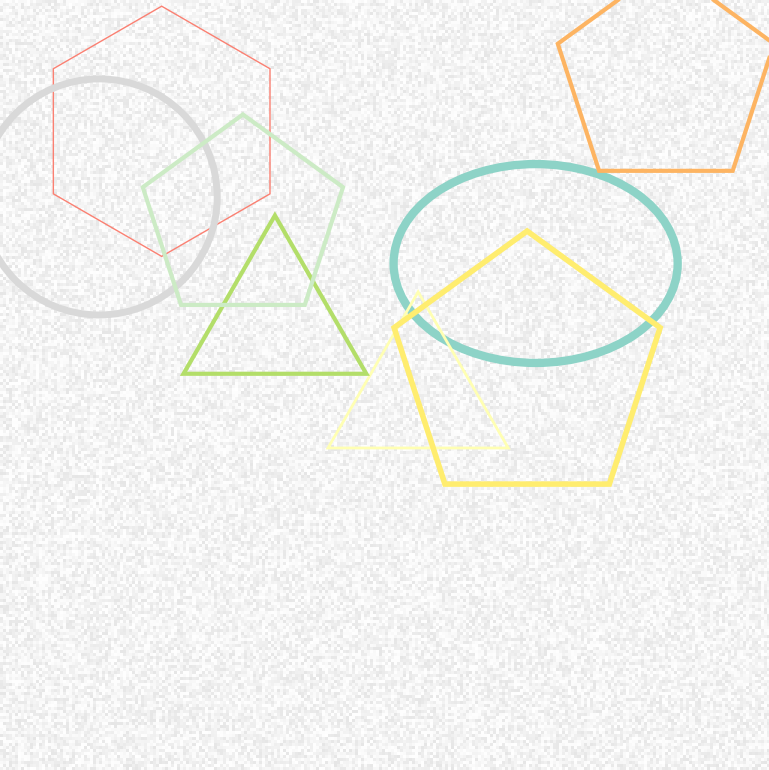[{"shape": "oval", "thickness": 3, "radius": 0.92, "center": [0.696, 0.658]}, {"shape": "triangle", "thickness": 1, "radius": 0.68, "center": [0.543, 0.486]}, {"shape": "hexagon", "thickness": 0.5, "radius": 0.81, "center": [0.21, 0.83]}, {"shape": "pentagon", "thickness": 1.5, "radius": 0.74, "center": [0.865, 0.898]}, {"shape": "triangle", "thickness": 1.5, "radius": 0.69, "center": [0.357, 0.583]}, {"shape": "circle", "thickness": 2.5, "radius": 0.77, "center": [0.129, 0.744]}, {"shape": "pentagon", "thickness": 1.5, "radius": 0.68, "center": [0.315, 0.715]}, {"shape": "pentagon", "thickness": 2, "radius": 0.91, "center": [0.685, 0.518]}]